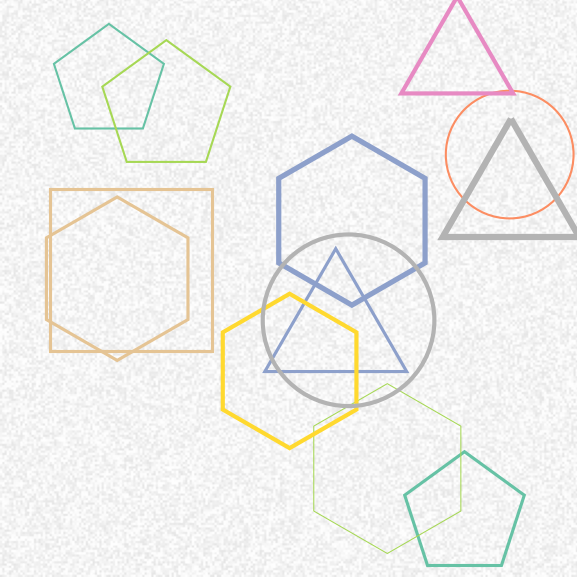[{"shape": "pentagon", "thickness": 1, "radius": 0.5, "center": [0.189, 0.858]}, {"shape": "pentagon", "thickness": 1.5, "radius": 0.54, "center": [0.804, 0.108]}, {"shape": "circle", "thickness": 1, "radius": 0.55, "center": [0.883, 0.731]}, {"shape": "hexagon", "thickness": 2.5, "radius": 0.73, "center": [0.609, 0.617]}, {"shape": "triangle", "thickness": 1.5, "radius": 0.71, "center": [0.581, 0.427]}, {"shape": "triangle", "thickness": 2, "radius": 0.56, "center": [0.792, 0.893]}, {"shape": "hexagon", "thickness": 0.5, "radius": 0.74, "center": [0.671, 0.188]}, {"shape": "pentagon", "thickness": 1, "radius": 0.58, "center": [0.288, 0.813]}, {"shape": "hexagon", "thickness": 2, "radius": 0.67, "center": [0.501, 0.357]}, {"shape": "square", "thickness": 1.5, "radius": 0.7, "center": [0.227, 0.532]}, {"shape": "hexagon", "thickness": 1.5, "radius": 0.71, "center": [0.203, 0.517]}, {"shape": "triangle", "thickness": 3, "radius": 0.68, "center": [0.885, 0.657]}, {"shape": "circle", "thickness": 2, "radius": 0.74, "center": [0.604, 0.445]}]